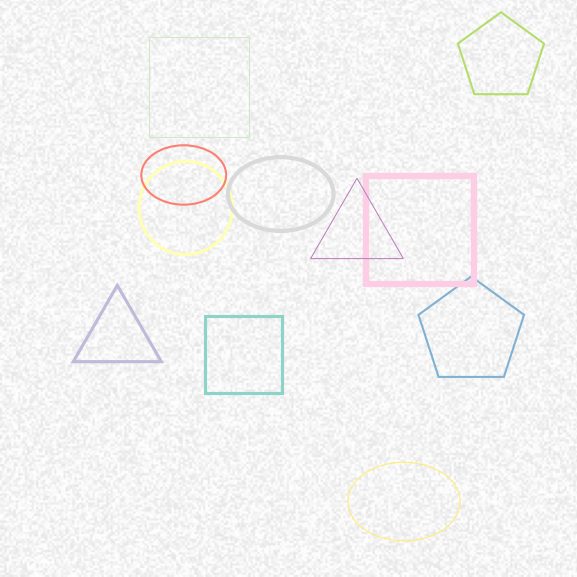[{"shape": "square", "thickness": 1.5, "radius": 0.33, "center": [0.421, 0.386]}, {"shape": "circle", "thickness": 1.5, "radius": 0.4, "center": [0.322, 0.639]}, {"shape": "triangle", "thickness": 1.5, "radius": 0.44, "center": [0.203, 0.417]}, {"shape": "oval", "thickness": 1, "radius": 0.37, "center": [0.318, 0.696]}, {"shape": "pentagon", "thickness": 1, "radius": 0.48, "center": [0.816, 0.424]}, {"shape": "pentagon", "thickness": 1, "radius": 0.39, "center": [0.867, 0.899]}, {"shape": "square", "thickness": 3, "radius": 0.47, "center": [0.727, 0.6]}, {"shape": "oval", "thickness": 2, "radius": 0.46, "center": [0.486, 0.663]}, {"shape": "triangle", "thickness": 0.5, "radius": 0.46, "center": [0.618, 0.598]}, {"shape": "square", "thickness": 0.5, "radius": 0.43, "center": [0.345, 0.848]}, {"shape": "oval", "thickness": 0.5, "radius": 0.49, "center": [0.7, 0.131]}]